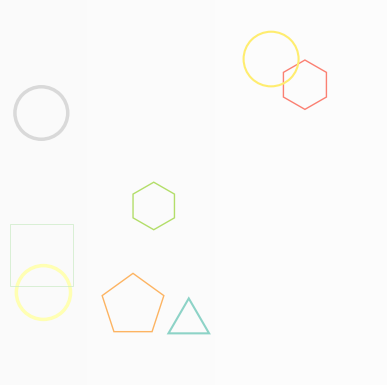[{"shape": "triangle", "thickness": 1.5, "radius": 0.3, "center": [0.487, 0.164]}, {"shape": "circle", "thickness": 2.5, "radius": 0.35, "center": [0.112, 0.24]}, {"shape": "hexagon", "thickness": 1, "radius": 0.32, "center": [0.787, 0.78]}, {"shape": "pentagon", "thickness": 1, "radius": 0.42, "center": [0.343, 0.206]}, {"shape": "hexagon", "thickness": 1, "radius": 0.31, "center": [0.397, 0.465]}, {"shape": "circle", "thickness": 2.5, "radius": 0.34, "center": [0.107, 0.706]}, {"shape": "square", "thickness": 0.5, "radius": 0.41, "center": [0.108, 0.338]}, {"shape": "circle", "thickness": 1.5, "radius": 0.35, "center": [0.7, 0.847]}]